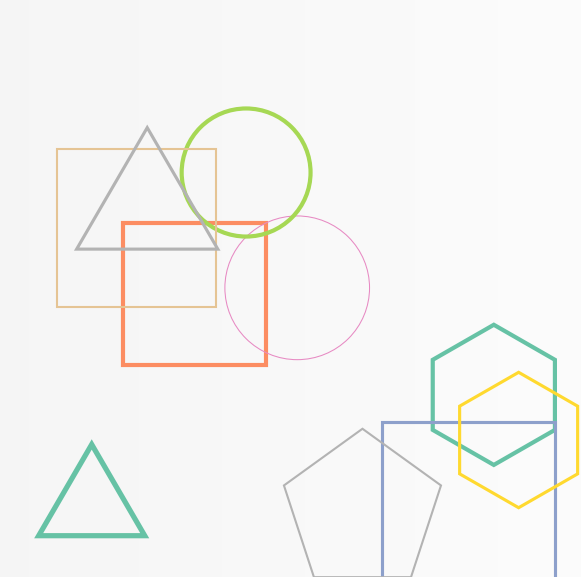[{"shape": "triangle", "thickness": 2.5, "radius": 0.53, "center": [0.158, 0.124]}, {"shape": "hexagon", "thickness": 2, "radius": 0.61, "center": [0.85, 0.315]}, {"shape": "square", "thickness": 2, "radius": 0.62, "center": [0.335, 0.491]}, {"shape": "square", "thickness": 1.5, "radius": 0.74, "center": [0.806, 0.12]}, {"shape": "circle", "thickness": 0.5, "radius": 0.62, "center": [0.511, 0.501]}, {"shape": "circle", "thickness": 2, "radius": 0.55, "center": [0.423, 0.7]}, {"shape": "hexagon", "thickness": 1.5, "radius": 0.59, "center": [0.892, 0.237]}, {"shape": "square", "thickness": 1, "radius": 0.68, "center": [0.235, 0.605]}, {"shape": "pentagon", "thickness": 1, "radius": 0.71, "center": [0.624, 0.115]}, {"shape": "triangle", "thickness": 1.5, "radius": 0.7, "center": [0.253, 0.638]}]